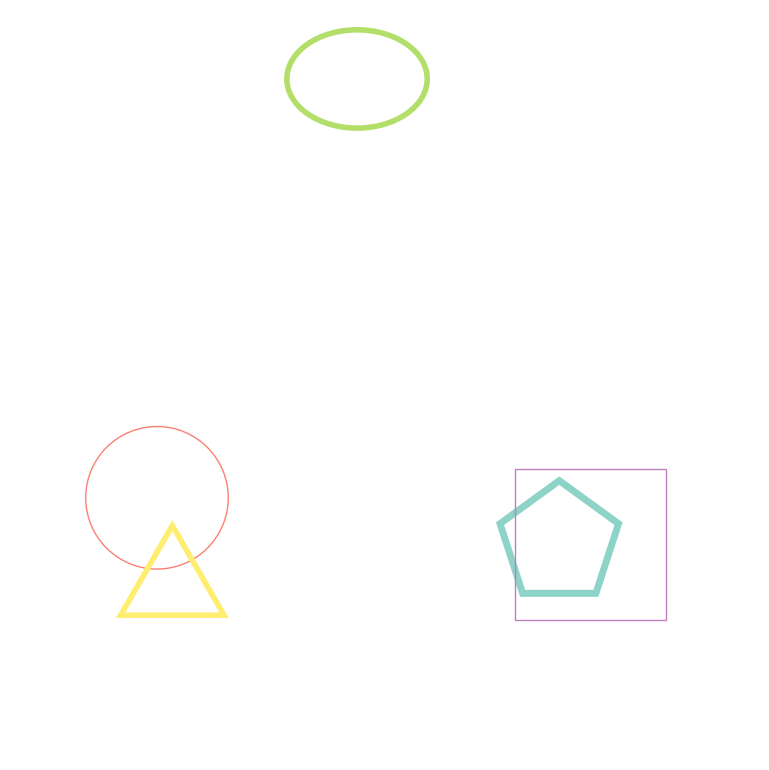[{"shape": "pentagon", "thickness": 2.5, "radius": 0.4, "center": [0.726, 0.295]}, {"shape": "circle", "thickness": 0.5, "radius": 0.46, "center": [0.204, 0.354]}, {"shape": "oval", "thickness": 2, "radius": 0.46, "center": [0.464, 0.897]}, {"shape": "square", "thickness": 0.5, "radius": 0.49, "center": [0.766, 0.293]}, {"shape": "triangle", "thickness": 2, "radius": 0.39, "center": [0.224, 0.24]}]